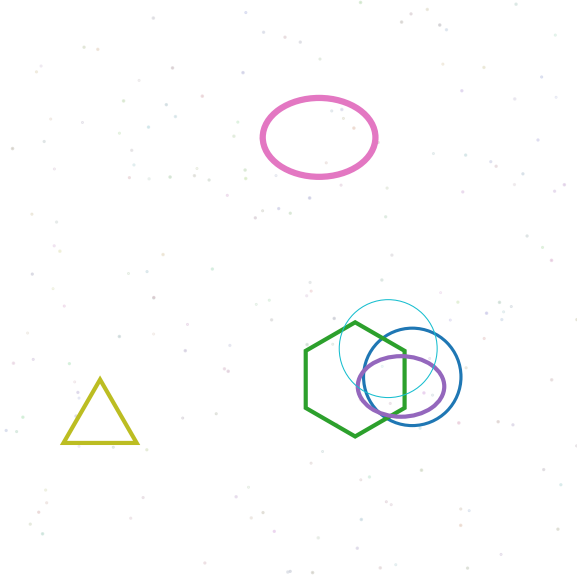[{"shape": "circle", "thickness": 1.5, "radius": 0.42, "center": [0.714, 0.347]}, {"shape": "hexagon", "thickness": 2, "radius": 0.49, "center": [0.615, 0.342]}, {"shape": "oval", "thickness": 2, "radius": 0.37, "center": [0.694, 0.33]}, {"shape": "oval", "thickness": 3, "radius": 0.49, "center": [0.553, 0.761]}, {"shape": "triangle", "thickness": 2, "radius": 0.37, "center": [0.173, 0.269]}, {"shape": "circle", "thickness": 0.5, "radius": 0.42, "center": [0.672, 0.395]}]